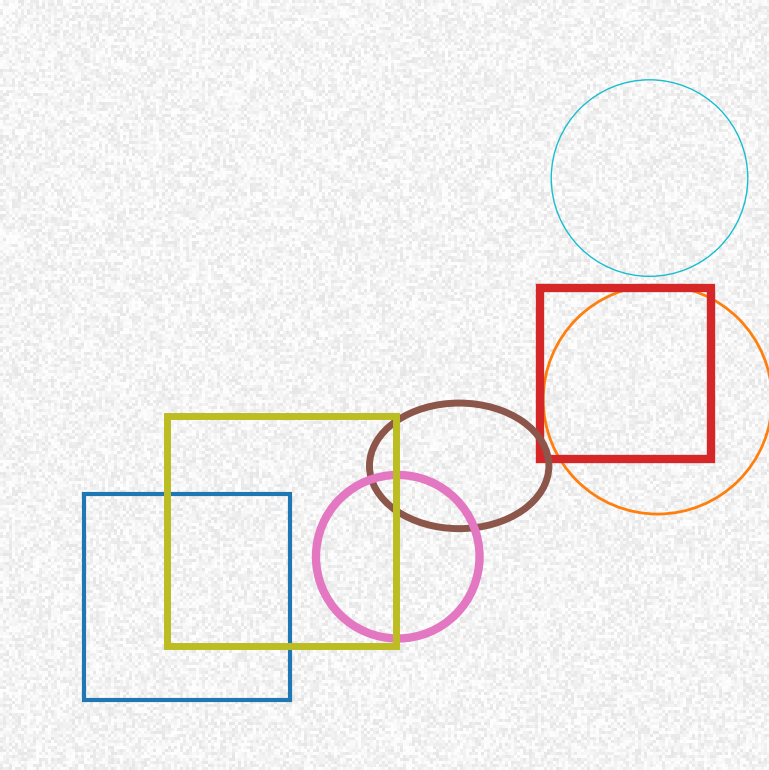[{"shape": "square", "thickness": 1.5, "radius": 0.67, "center": [0.243, 0.225]}, {"shape": "circle", "thickness": 1, "radius": 0.74, "center": [0.854, 0.481]}, {"shape": "square", "thickness": 3, "radius": 0.55, "center": [0.812, 0.515]}, {"shape": "oval", "thickness": 2.5, "radius": 0.58, "center": [0.596, 0.395]}, {"shape": "circle", "thickness": 3, "radius": 0.53, "center": [0.517, 0.277]}, {"shape": "square", "thickness": 2.5, "radius": 0.74, "center": [0.365, 0.31]}, {"shape": "circle", "thickness": 0.5, "radius": 0.64, "center": [0.844, 0.769]}]